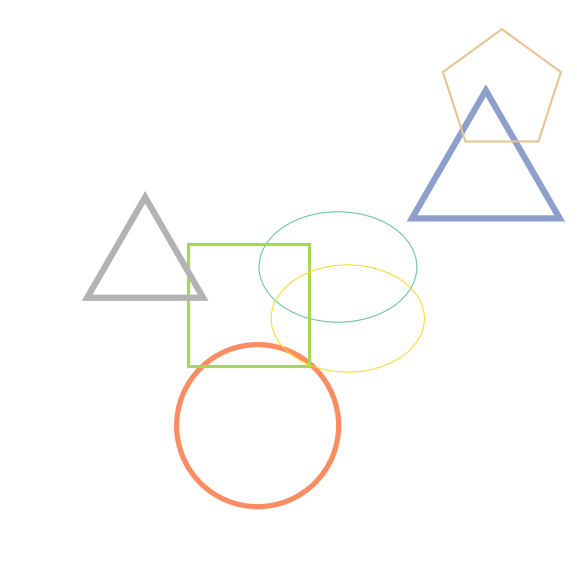[{"shape": "oval", "thickness": 0.5, "radius": 0.68, "center": [0.585, 0.537]}, {"shape": "circle", "thickness": 2.5, "radius": 0.7, "center": [0.446, 0.262]}, {"shape": "triangle", "thickness": 3, "radius": 0.74, "center": [0.841, 0.695]}, {"shape": "square", "thickness": 1.5, "radius": 0.53, "center": [0.43, 0.471]}, {"shape": "oval", "thickness": 0.5, "radius": 0.66, "center": [0.602, 0.448]}, {"shape": "pentagon", "thickness": 1, "radius": 0.54, "center": [0.869, 0.841]}, {"shape": "triangle", "thickness": 3, "radius": 0.58, "center": [0.251, 0.542]}]